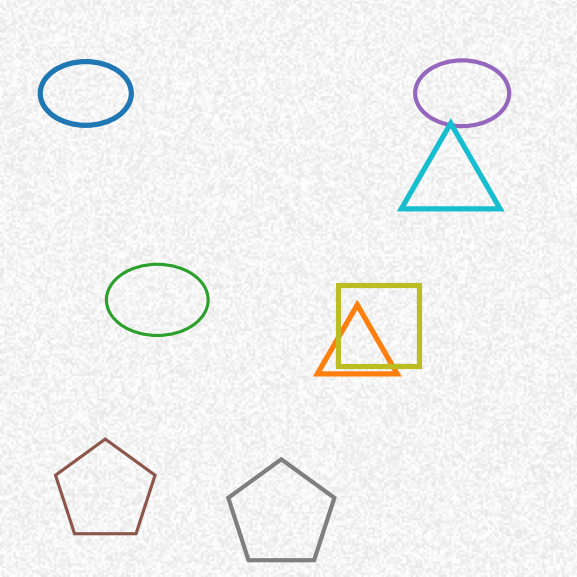[{"shape": "oval", "thickness": 2.5, "radius": 0.39, "center": [0.149, 0.837]}, {"shape": "triangle", "thickness": 2.5, "radius": 0.4, "center": [0.619, 0.392]}, {"shape": "oval", "thickness": 1.5, "radius": 0.44, "center": [0.272, 0.48]}, {"shape": "oval", "thickness": 2, "radius": 0.41, "center": [0.8, 0.838]}, {"shape": "pentagon", "thickness": 1.5, "radius": 0.45, "center": [0.182, 0.148]}, {"shape": "pentagon", "thickness": 2, "radius": 0.48, "center": [0.487, 0.107]}, {"shape": "square", "thickness": 2.5, "radius": 0.35, "center": [0.655, 0.435]}, {"shape": "triangle", "thickness": 2.5, "radius": 0.49, "center": [0.78, 0.687]}]